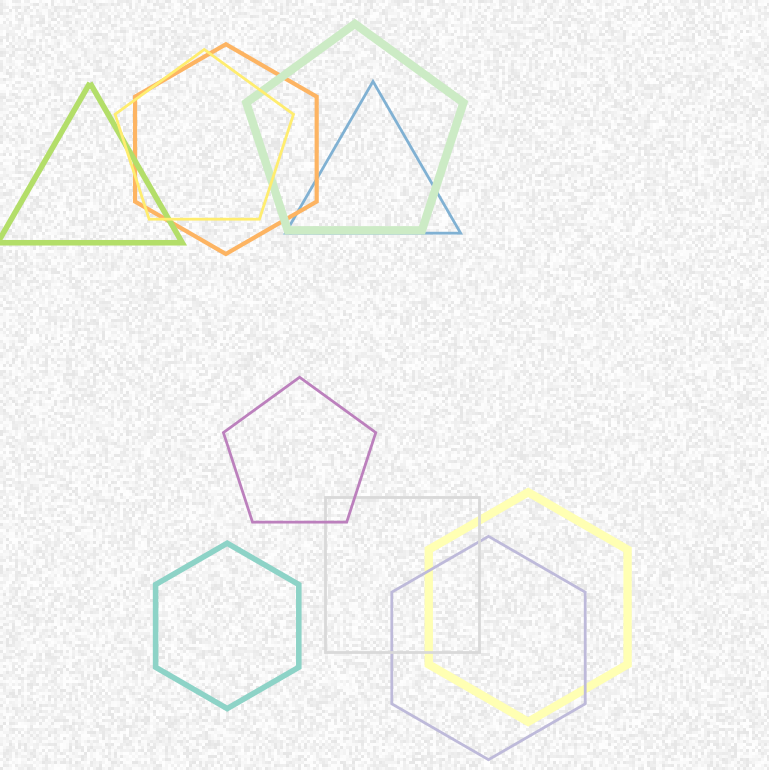[{"shape": "hexagon", "thickness": 2, "radius": 0.54, "center": [0.295, 0.187]}, {"shape": "hexagon", "thickness": 3, "radius": 0.75, "center": [0.686, 0.212]}, {"shape": "hexagon", "thickness": 1, "radius": 0.73, "center": [0.634, 0.158]}, {"shape": "triangle", "thickness": 1, "radius": 0.66, "center": [0.484, 0.763]}, {"shape": "hexagon", "thickness": 1.5, "radius": 0.68, "center": [0.293, 0.806]}, {"shape": "triangle", "thickness": 2, "radius": 0.69, "center": [0.117, 0.754]}, {"shape": "square", "thickness": 1, "radius": 0.5, "center": [0.523, 0.254]}, {"shape": "pentagon", "thickness": 1, "radius": 0.52, "center": [0.389, 0.406]}, {"shape": "pentagon", "thickness": 3, "radius": 0.74, "center": [0.461, 0.821]}, {"shape": "pentagon", "thickness": 1, "radius": 0.61, "center": [0.265, 0.814]}]